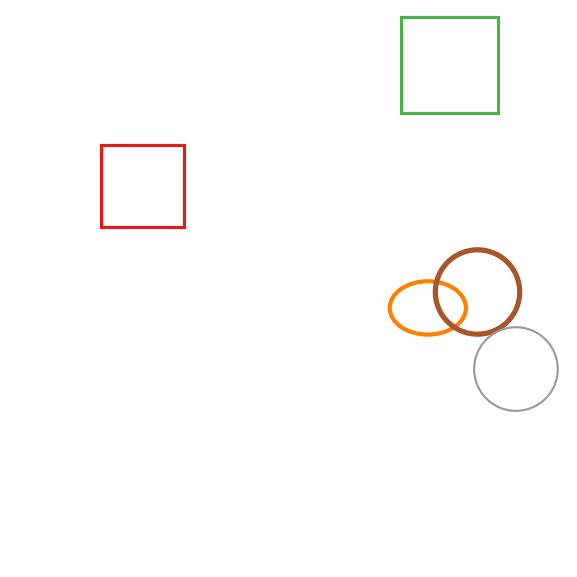[{"shape": "square", "thickness": 1.5, "radius": 0.36, "center": [0.247, 0.677]}, {"shape": "square", "thickness": 1.5, "radius": 0.42, "center": [0.778, 0.886]}, {"shape": "oval", "thickness": 2, "radius": 0.33, "center": [0.741, 0.466]}, {"shape": "circle", "thickness": 2.5, "radius": 0.37, "center": [0.827, 0.494]}, {"shape": "circle", "thickness": 1, "radius": 0.36, "center": [0.893, 0.36]}]